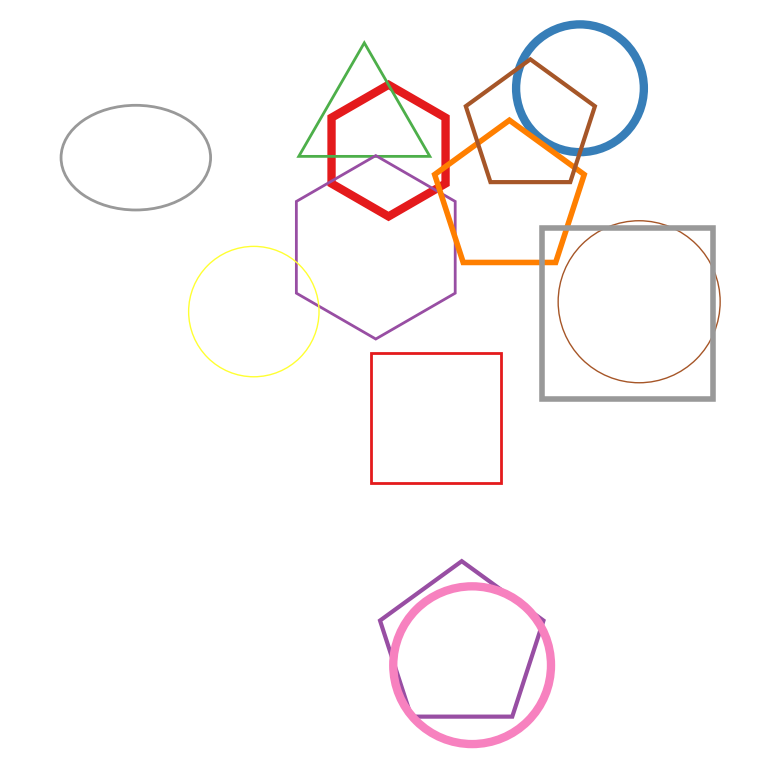[{"shape": "hexagon", "thickness": 3, "radius": 0.43, "center": [0.505, 0.804]}, {"shape": "square", "thickness": 1, "radius": 0.42, "center": [0.567, 0.457]}, {"shape": "circle", "thickness": 3, "radius": 0.41, "center": [0.753, 0.885]}, {"shape": "triangle", "thickness": 1, "radius": 0.49, "center": [0.473, 0.846]}, {"shape": "pentagon", "thickness": 1.5, "radius": 0.56, "center": [0.6, 0.16]}, {"shape": "hexagon", "thickness": 1, "radius": 0.6, "center": [0.488, 0.679]}, {"shape": "pentagon", "thickness": 2, "radius": 0.51, "center": [0.662, 0.742]}, {"shape": "circle", "thickness": 0.5, "radius": 0.42, "center": [0.33, 0.595]}, {"shape": "pentagon", "thickness": 1.5, "radius": 0.44, "center": [0.689, 0.835]}, {"shape": "circle", "thickness": 0.5, "radius": 0.53, "center": [0.83, 0.608]}, {"shape": "circle", "thickness": 3, "radius": 0.51, "center": [0.613, 0.136]}, {"shape": "oval", "thickness": 1, "radius": 0.49, "center": [0.176, 0.795]}, {"shape": "square", "thickness": 2, "radius": 0.56, "center": [0.815, 0.593]}]